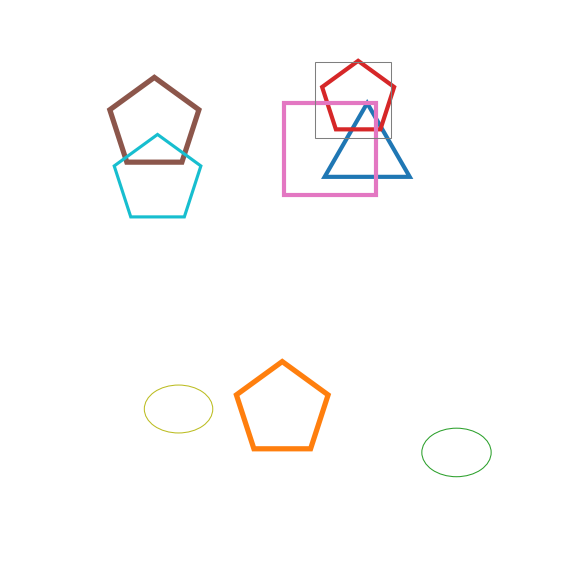[{"shape": "triangle", "thickness": 2, "radius": 0.43, "center": [0.636, 0.735]}, {"shape": "pentagon", "thickness": 2.5, "radius": 0.42, "center": [0.489, 0.29]}, {"shape": "oval", "thickness": 0.5, "radius": 0.3, "center": [0.79, 0.216]}, {"shape": "pentagon", "thickness": 2, "radius": 0.33, "center": [0.62, 0.828]}, {"shape": "pentagon", "thickness": 2.5, "radius": 0.41, "center": [0.267, 0.784]}, {"shape": "square", "thickness": 2, "radius": 0.4, "center": [0.572, 0.741]}, {"shape": "square", "thickness": 0.5, "radius": 0.33, "center": [0.612, 0.826]}, {"shape": "oval", "thickness": 0.5, "radius": 0.3, "center": [0.309, 0.291]}, {"shape": "pentagon", "thickness": 1.5, "radius": 0.39, "center": [0.273, 0.687]}]